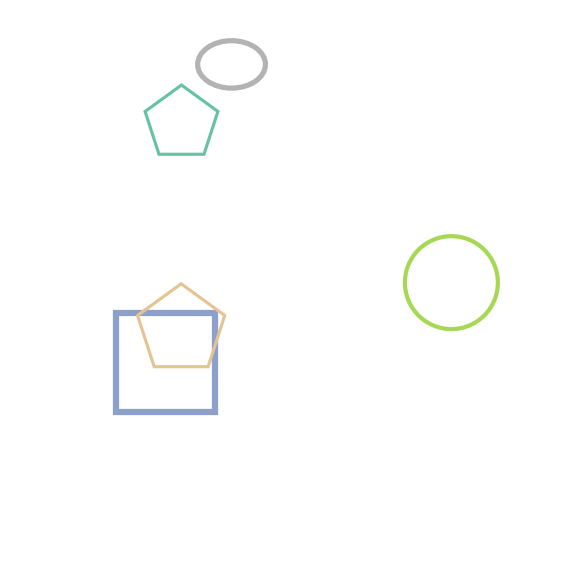[{"shape": "pentagon", "thickness": 1.5, "radius": 0.33, "center": [0.314, 0.786]}, {"shape": "square", "thickness": 3, "radius": 0.43, "center": [0.286, 0.372]}, {"shape": "circle", "thickness": 2, "radius": 0.4, "center": [0.782, 0.51]}, {"shape": "pentagon", "thickness": 1.5, "radius": 0.4, "center": [0.314, 0.428]}, {"shape": "oval", "thickness": 2.5, "radius": 0.29, "center": [0.401, 0.888]}]